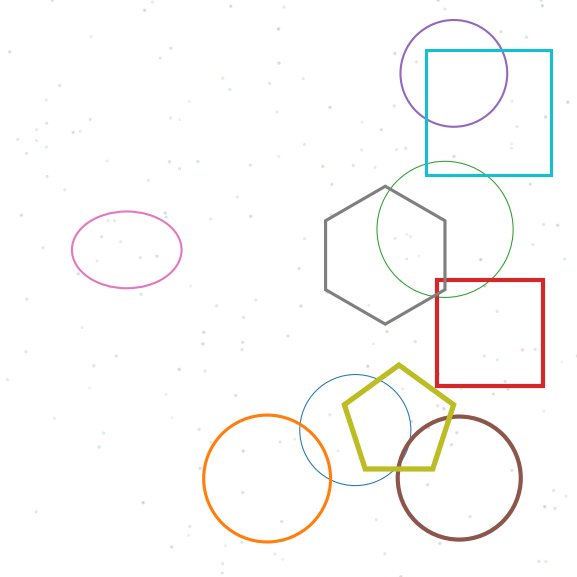[{"shape": "circle", "thickness": 0.5, "radius": 0.48, "center": [0.615, 0.254]}, {"shape": "circle", "thickness": 1.5, "radius": 0.55, "center": [0.463, 0.171]}, {"shape": "circle", "thickness": 0.5, "radius": 0.59, "center": [0.771, 0.602]}, {"shape": "square", "thickness": 2, "radius": 0.46, "center": [0.848, 0.423]}, {"shape": "circle", "thickness": 1, "radius": 0.46, "center": [0.786, 0.872]}, {"shape": "circle", "thickness": 2, "radius": 0.53, "center": [0.795, 0.171]}, {"shape": "oval", "thickness": 1, "radius": 0.47, "center": [0.219, 0.566]}, {"shape": "hexagon", "thickness": 1.5, "radius": 0.6, "center": [0.667, 0.557]}, {"shape": "pentagon", "thickness": 2.5, "radius": 0.5, "center": [0.691, 0.268]}, {"shape": "square", "thickness": 1.5, "radius": 0.54, "center": [0.845, 0.805]}]